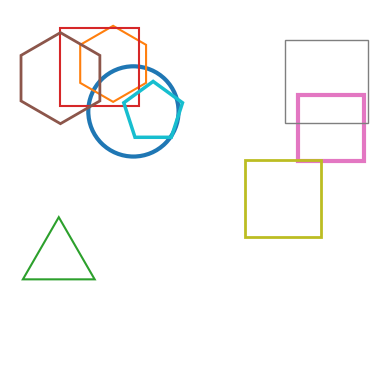[{"shape": "circle", "thickness": 3, "radius": 0.59, "center": [0.347, 0.711]}, {"shape": "hexagon", "thickness": 1.5, "radius": 0.49, "center": [0.294, 0.834]}, {"shape": "triangle", "thickness": 1.5, "radius": 0.54, "center": [0.153, 0.328]}, {"shape": "square", "thickness": 1.5, "radius": 0.51, "center": [0.259, 0.826]}, {"shape": "hexagon", "thickness": 2, "radius": 0.59, "center": [0.157, 0.797]}, {"shape": "square", "thickness": 3, "radius": 0.43, "center": [0.86, 0.668]}, {"shape": "square", "thickness": 1, "radius": 0.54, "center": [0.849, 0.788]}, {"shape": "square", "thickness": 2, "radius": 0.49, "center": [0.734, 0.484]}, {"shape": "pentagon", "thickness": 2.5, "radius": 0.4, "center": [0.398, 0.708]}]